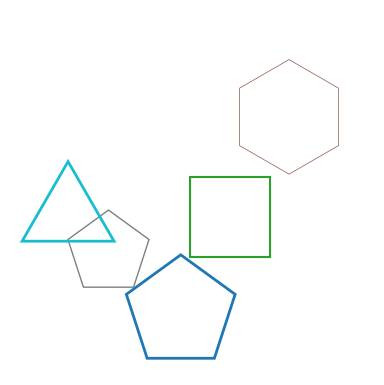[{"shape": "pentagon", "thickness": 2, "radius": 0.74, "center": [0.469, 0.19]}, {"shape": "square", "thickness": 1.5, "radius": 0.52, "center": [0.597, 0.436]}, {"shape": "hexagon", "thickness": 0.5, "radius": 0.74, "center": [0.751, 0.696]}, {"shape": "pentagon", "thickness": 1, "radius": 0.55, "center": [0.282, 0.344]}, {"shape": "triangle", "thickness": 2, "radius": 0.69, "center": [0.177, 0.442]}]